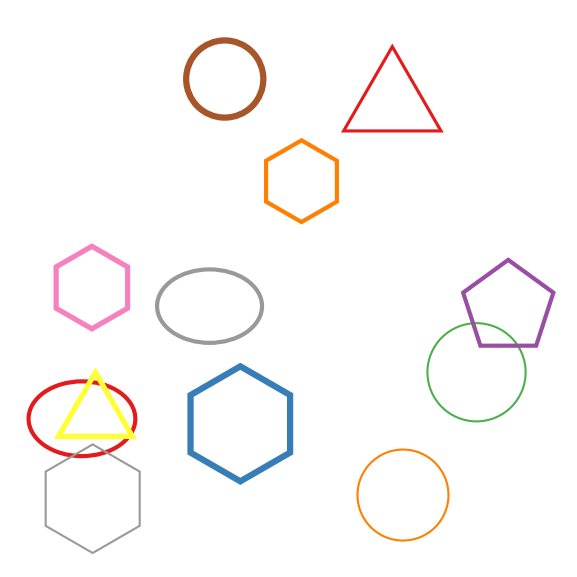[{"shape": "triangle", "thickness": 1.5, "radius": 0.49, "center": [0.679, 0.821]}, {"shape": "oval", "thickness": 2, "radius": 0.46, "center": [0.142, 0.274]}, {"shape": "hexagon", "thickness": 3, "radius": 0.5, "center": [0.416, 0.265]}, {"shape": "circle", "thickness": 1, "radius": 0.43, "center": [0.825, 0.354]}, {"shape": "pentagon", "thickness": 2, "radius": 0.41, "center": [0.88, 0.467]}, {"shape": "circle", "thickness": 1, "radius": 0.39, "center": [0.698, 0.142]}, {"shape": "hexagon", "thickness": 2, "radius": 0.35, "center": [0.522, 0.685]}, {"shape": "triangle", "thickness": 2.5, "radius": 0.37, "center": [0.165, 0.28]}, {"shape": "circle", "thickness": 3, "radius": 0.33, "center": [0.389, 0.862]}, {"shape": "hexagon", "thickness": 2.5, "radius": 0.36, "center": [0.159, 0.501]}, {"shape": "hexagon", "thickness": 1, "radius": 0.47, "center": [0.16, 0.136]}, {"shape": "oval", "thickness": 2, "radius": 0.45, "center": [0.363, 0.469]}]